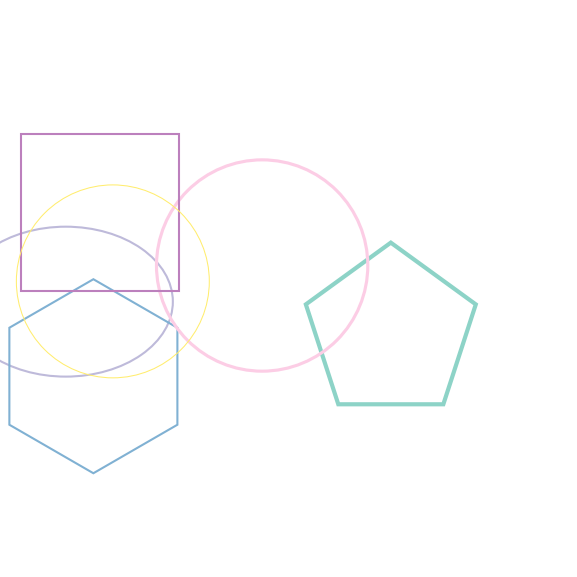[{"shape": "pentagon", "thickness": 2, "radius": 0.77, "center": [0.677, 0.424]}, {"shape": "oval", "thickness": 1, "radius": 0.93, "center": [0.114, 0.477]}, {"shape": "hexagon", "thickness": 1, "radius": 0.84, "center": [0.162, 0.348]}, {"shape": "circle", "thickness": 1.5, "radius": 0.91, "center": [0.454, 0.539]}, {"shape": "square", "thickness": 1, "radius": 0.68, "center": [0.173, 0.631]}, {"shape": "circle", "thickness": 0.5, "radius": 0.84, "center": [0.195, 0.512]}]